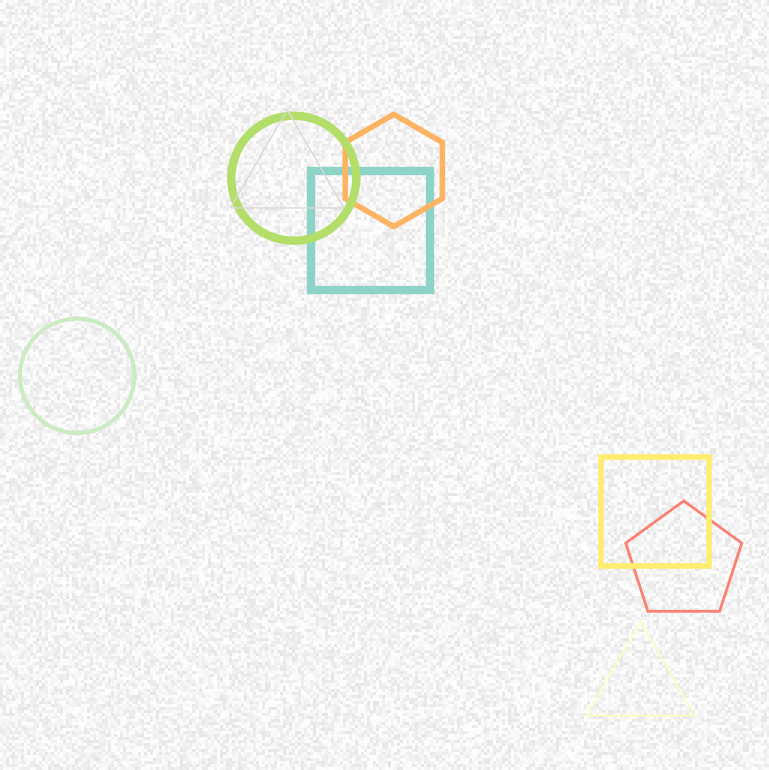[{"shape": "square", "thickness": 3, "radius": 0.39, "center": [0.481, 0.701]}, {"shape": "triangle", "thickness": 0.5, "radius": 0.41, "center": [0.832, 0.111]}, {"shape": "pentagon", "thickness": 1, "radius": 0.4, "center": [0.888, 0.27]}, {"shape": "hexagon", "thickness": 2, "radius": 0.36, "center": [0.511, 0.779]}, {"shape": "circle", "thickness": 3, "radius": 0.41, "center": [0.382, 0.769]}, {"shape": "triangle", "thickness": 0.5, "radius": 0.43, "center": [0.373, 0.772]}, {"shape": "circle", "thickness": 1.5, "radius": 0.37, "center": [0.1, 0.512]}, {"shape": "square", "thickness": 2, "radius": 0.35, "center": [0.851, 0.336]}]